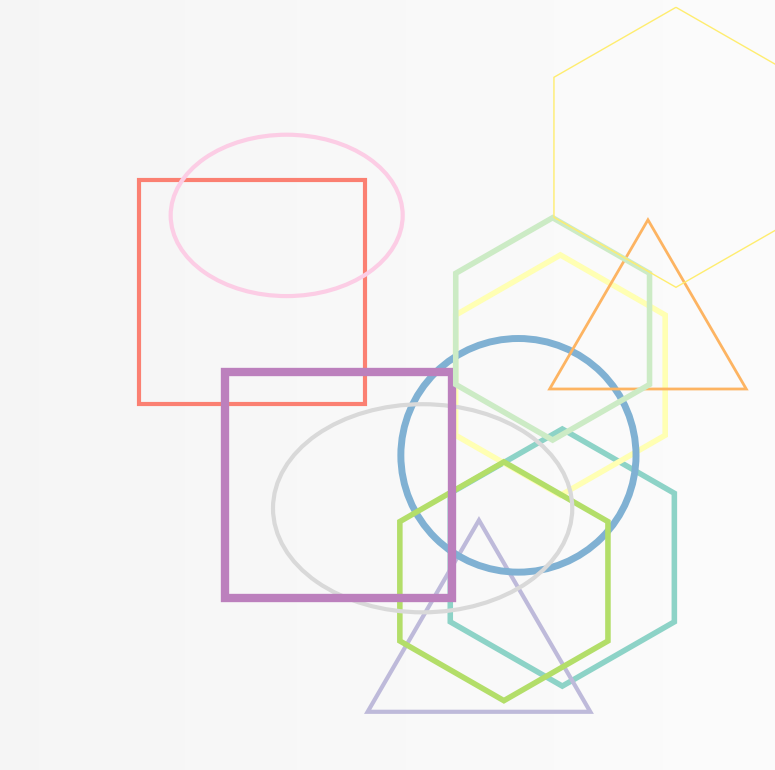[{"shape": "hexagon", "thickness": 2, "radius": 0.83, "center": [0.726, 0.276]}, {"shape": "hexagon", "thickness": 2, "radius": 0.78, "center": [0.723, 0.513]}, {"shape": "triangle", "thickness": 1.5, "radius": 0.83, "center": [0.618, 0.159]}, {"shape": "square", "thickness": 1.5, "radius": 0.73, "center": [0.325, 0.621]}, {"shape": "circle", "thickness": 2.5, "radius": 0.76, "center": [0.669, 0.409]}, {"shape": "triangle", "thickness": 1, "radius": 0.73, "center": [0.836, 0.568]}, {"shape": "hexagon", "thickness": 2, "radius": 0.78, "center": [0.65, 0.245]}, {"shape": "oval", "thickness": 1.5, "radius": 0.75, "center": [0.37, 0.72]}, {"shape": "oval", "thickness": 1.5, "radius": 0.97, "center": [0.545, 0.34]}, {"shape": "square", "thickness": 3, "radius": 0.73, "center": [0.437, 0.37]}, {"shape": "hexagon", "thickness": 2, "radius": 0.72, "center": [0.713, 0.573]}, {"shape": "hexagon", "thickness": 0.5, "radius": 0.91, "center": [0.872, 0.809]}]